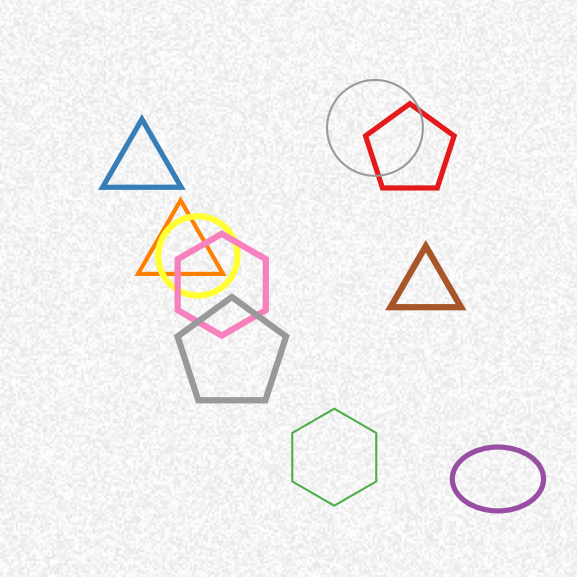[{"shape": "pentagon", "thickness": 2.5, "radius": 0.4, "center": [0.71, 0.739]}, {"shape": "triangle", "thickness": 2.5, "radius": 0.39, "center": [0.246, 0.714]}, {"shape": "hexagon", "thickness": 1, "radius": 0.42, "center": [0.579, 0.207]}, {"shape": "oval", "thickness": 2.5, "radius": 0.39, "center": [0.862, 0.17]}, {"shape": "triangle", "thickness": 2, "radius": 0.42, "center": [0.313, 0.567]}, {"shape": "circle", "thickness": 3, "radius": 0.34, "center": [0.343, 0.556]}, {"shape": "triangle", "thickness": 3, "radius": 0.35, "center": [0.737, 0.502]}, {"shape": "hexagon", "thickness": 3, "radius": 0.44, "center": [0.384, 0.506]}, {"shape": "circle", "thickness": 1, "radius": 0.41, "center": [0.649, 0.778]}, {"shape": "pentagon", "thickness": 3, "radius": 0.49, "center": [0.401, 0.386]}]